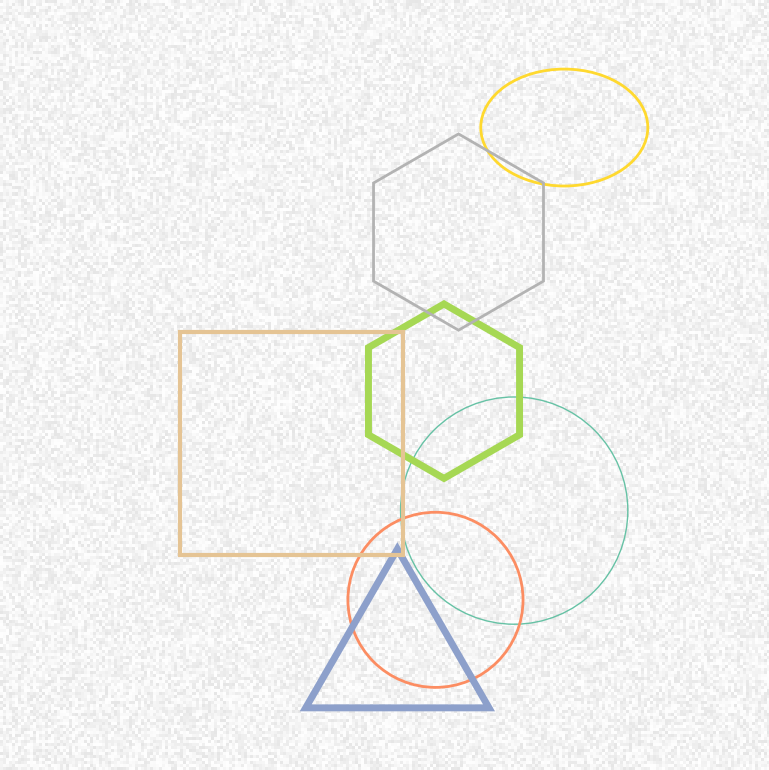[{"shape": "circle", "thickness": 0.5, "radius": 0.74, "center": [0.668, 0.337]}, {"shape": "circle", "thickness": 1, "radius": 0.57, "center": [0.566, 0.221]}, {"shape": "triangle", "thickness": 2.5, "radius": 0.69, "center": [0.516, 0.149]}, {"shape": "hexagon", "thickness": 2.5, "radius": 0.57, "center": [0.577, 0.492]}, {"shape": "oval", "thickness": 1, "radius": 0.54, "center": [0.733, 0.834]}, {"shape": "square", "thickness": 1.5, "radius": 0.72, "center": [0.378, 0.425]}, {"shape": "hexagon", "thickness": 1, "radius": 0.64, "center": [0.595, 0.699]}]